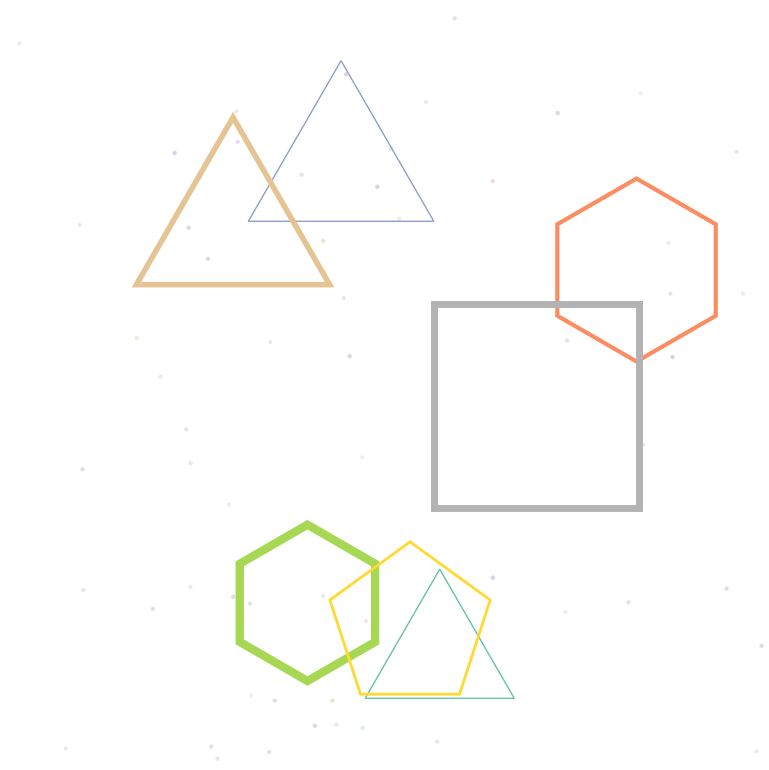[{"shape": "triangle", "thickness": 0.5, "radius": 0.56, "center": [0.571, 0.149]}, {"shape": "hexagon", "thickness": 1.5, "radius": 0.59, "center": [0.827, 0.649]}, {"shape": "triangle", "thickness": 0.5, "radius": 0.7, "center": [0.443, 0.782]}, {"shape": "hexagon", "thickness": 3, "radius": 0.51, "center": [0.399, 0.217]}, {"shape": "pentagon", "thickness": 1, "radius": 0.55, "center": [0.533, 0.187]}, {"shape": "triangle", "thickness": 2, "radius": 0.72, "center": [0.303, 0.703]}, {"shape": "square", "thickness": 2.5, "radius": 0.66, "center": [0.696, 0.472]}]